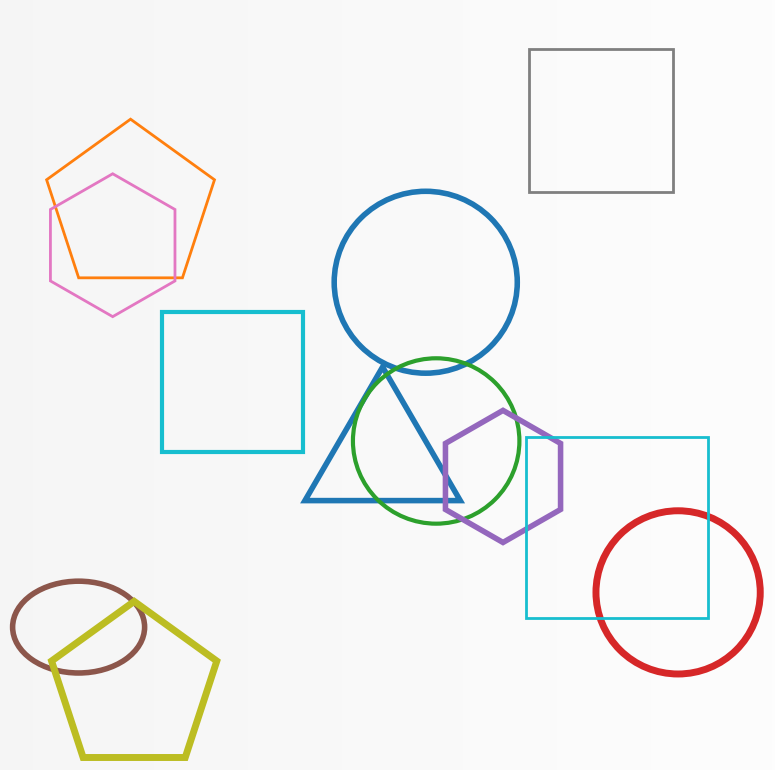[{"shape": "triangle", "thickness": 2, "radius": 0.58, "center": [0.494, 0.408]}, {"shape": "circle", "thickness": 2, "radius": 0.59, "center": [0.549, 0.633]}, {"shape": "pentagon", "thickness": 1, "radius": 0.57, "center": [0.168, 0.731]}, {"shape": "circle", "thickness": 1.5, "radius": 0.54, "center": [0.563, 0.427]}, {"shape": "circle", "thickness": 2.5, "radius": 0.53, "center": [0.875, 0.231]}, {"shape": "hexagon", "thickness": 2, "radius": 0.43, "center": [0.649, 0.381]}, {"shape": "oval", "thickness": 2, "radius": 0.43, "center": [0.101, 0.186]}, {"shape": "hexagon", "thickness": 1, "radius": 0.46, "center": [0.145, 0.682]}, {"shape": "square", "thickness": 1, "radius": 0.46, "center": [0.776, 0.844]}, {"shape": "pentagon", "thickness": 2.5, "radius": 0.56, "center": [0.173, 0.107]}, {"shape": "square", "thickness": 1.5, "radius": 0.45, "center": [0.3, 0.504]}, {"shape": "square", "thickness": 1, "radius": 0.59, "center": [0.796, 0.315]}]